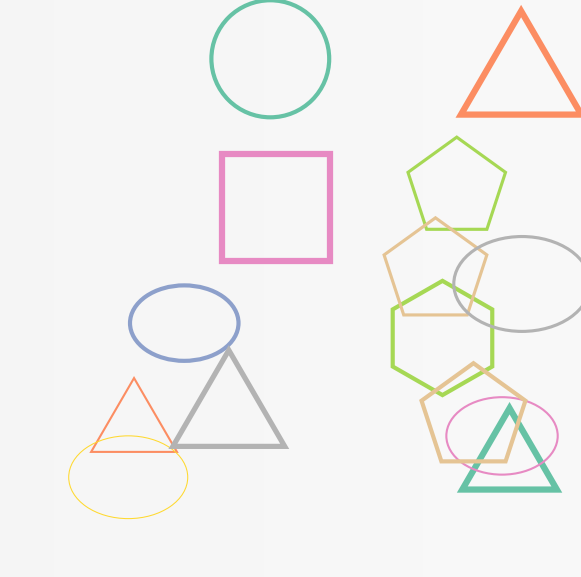[{"shape": "triangle", "thickness": 3, "radius": 0.47, "center": [0.877, 0.198]}, {"shape": "circle", "thickness": 2, "radius": 0.51, "center": [0.465, 0.897]}, {"shape": "triangle", "thickness": 1, "radius": 0.43, "center": [0.231, 0.259]}, {"shape": "triangle", "thickness": 3, "radius": 0.6, "center": [0.897, 0.86]}, {"shape": "oval", "thickness": 2, "radius": 0.47, "center": [0.317, 0.44]}, {"shape": "oval", "thickness": 1, "radius": 0.48, "center": [0.864, 0.244]}, {"shape": "square", "thickness": 3, "radius": 0.46, "center": [0.475, 0.639]}, {"shape": "pentagon", "thickness": 1.5, "radius": 0.44, "center": [0.786, 0.673]}, {"shape": "hexagon", "thickness": 2, "radius": 0.49, "center": [0.761, 0.414]}, {"shape": "oval", "thickness": 0.5, "radius": 0.51, "center": [0.221, 0.173]}, {"shape": "pentagon", "thickness": 1.5, "radius": 0.46, "center": [0.749, 0.529]}, {"shape": "pentagon", "thickness": 2, "radius": 0.47, "center": [0.815, 0.276]}, {"shape": "oval", "thickness": 1.5, "radius": 0.59, "center": [0.898, 0.507]}, {"shape": "triangle", "thickness": 2.5, "radius": 0.56, "center": [0.394, 0.282]}]